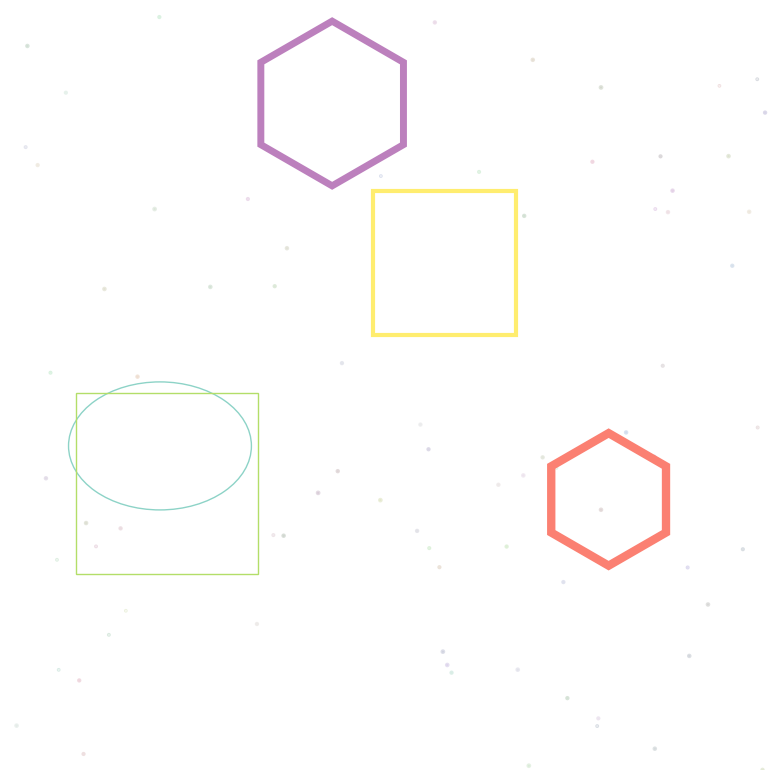[{"shape": "oval", "thickness": 0.5, "radius": 0.59, "center": [0.208, 0.421]}, {"shape": "hexagon", "thickness": 3, "radius": 0.43, "center": [0.79, 0.351]}, {"shape": "square", "thickness": 0.5, "radius": 0.59, "center": [0.217, 0.372]}, {"shape": "hexagon", "thickness": 2.5, "radius": 0.53, "center": [0.431, 0.866]}, {"shape": "square", "thickness": 1.5, "radius": 0.47, "center": [0.577, 0.658]}]